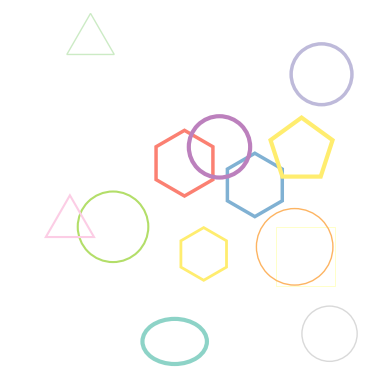[{"shape": "oval", "thickness": 3, "radius": 0.42, "center": [0.454, 0.113]}, {"shape": "square", "thickness": 0.5, "radius": 0.38, "center": [0.794, 0.335]}, {"shape": "circle", "thickness": 2.5, "radius": 0.39, "center": [0.835, 0.807]}, {"shape": "hexagon", "thickness": 2.5, "radius": 0.43, "center": [0.479, 0.576]}, {"shape": "hexagon", "thickness": 2.5, "radius": 0.41, "center": [0.662, 0.52]}, {"shape": "circle", "thickness": 1, "radius": 0.5, "center": [0.765, 0.359]}, {"shape": "circle", "thickness": 1.5, "radius": 0.46, "center": [0.294, 0.411]}, {"shape": "triangle", "thickness": 1.5, "radius": 0.36, "center": [0.182, 0.42]}, {"shape": "circle", "thickness": 1, "radius": 0.36, "center": [0.856, 0.133]}, {"shape": "circle", "thickness": 3, "radius": 0.4, "center": [0.57, 0.618]}, {"shape": "triangle", "thickness": 1, "radius": 0.36, "center": [0.235, 0.894]}, {"shape": "pentagon", "thickness": 3, "radius": 0.42, "center": [0.783, 0.61]}, {"shape": "hexagon", "thickness": 2, "radius": 0.34, "center": [0.529, 0.34]}]